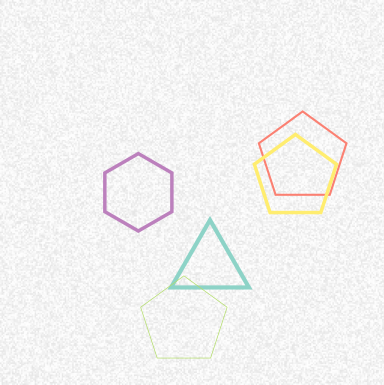[{"shape": "triangle", "thickness": 3, "radius": 0.58, "center": [0.545, 0.312]}, {"shape": "pentagon", "thickness": 1.5, "radius": 0.6, "center": [0.786, 0.591]}, {"shape": "pentagon", "thickness": 0.5, "radius": 0.59, "center": [0.478, 0.165]}, {"shape": "hexagon", "thickness": 2.5, "radius": 0.5, "center": [0.359, 0.501]}, {"shape": "pentagon", "thickness": 2.5, "radius": 0.56, "center": [0.767, 0.539]}]